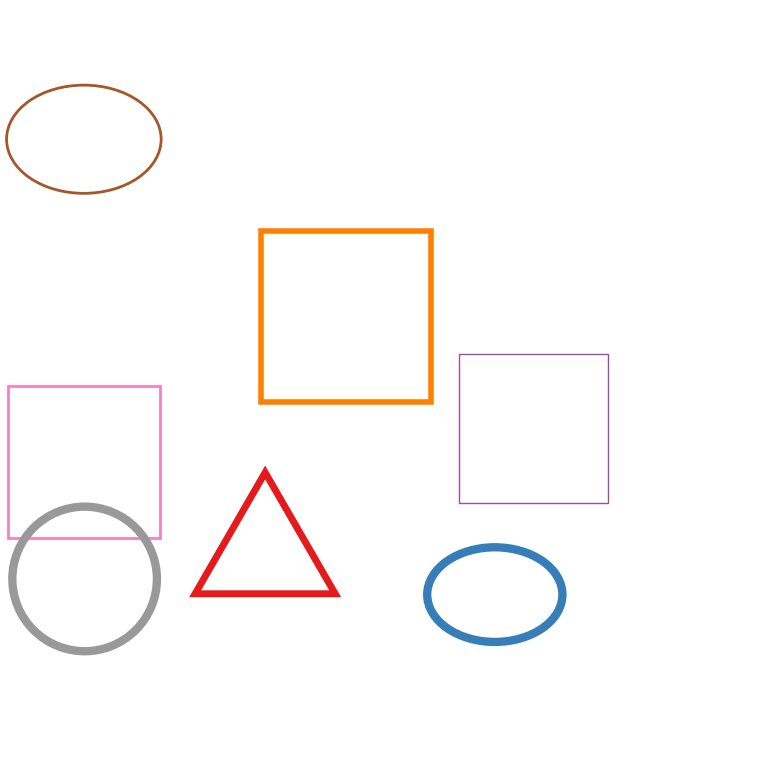[{"shape": "triangle", "thickness": 2.5, "radius": 0.52, "center": [0.344, 0.281]}, {"shape": "oval", "thickness": 3, "radius": 0.44, "center": [0.643, 0.228]}, {"shape": "square", "thickness": 0.5, "radius": 0.48, "center": [0.692, 0.443]}, {"shape": "square", "thickness": 2, "radius": 0.55, "center": [0.449, 0.589]}, {"shape": "oval", "thickness": 1, "radius": 0.5, "center": [0.109, 0.819]}, {"shape": "square", "thickness": 1, "radius": 0.49, "center": [0.109, 0.4]}, {"shape": "circle", "thickness": 3, "radius": 0.47, "center": [0.11, 0.248]}]